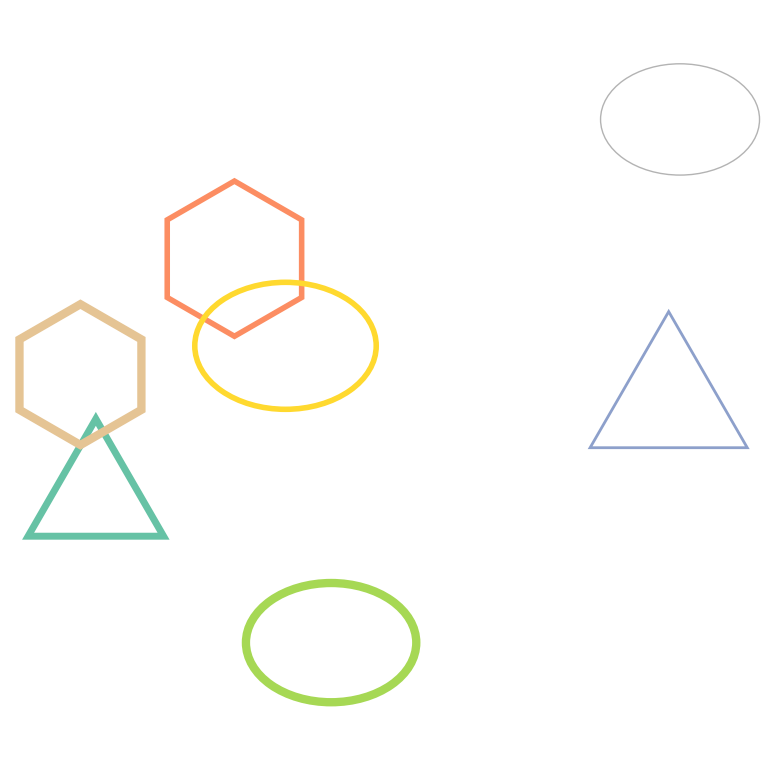[{"shape": "triangle", "thickness": 2.5, "radius": 0.51, "center": [0.124, 0.354]}, {"shape": "hexagon", "thickness": 2, "radius": 0.5, "center": [0.304, 0.664]}, {"shape": "triangle", "thickness": 1, "radius": 0.59, "center": [0.868, 0.477]}, {"shape": "oval", "thickness": 3, "radius": 0.55, "center": [0.43, 0.165]}, {"shape": "oval", "thickness": 2, "radius": 0.59, "center": [0.371, 0.551]}, {"shape": "hexagon", "thickness": 3, "radius": 0.46, "center": [0.104, 0.513]}, {"shape": "oval", "thickness": 0.5, "radius": 0.52, "center": [0.883, 0.845]}]